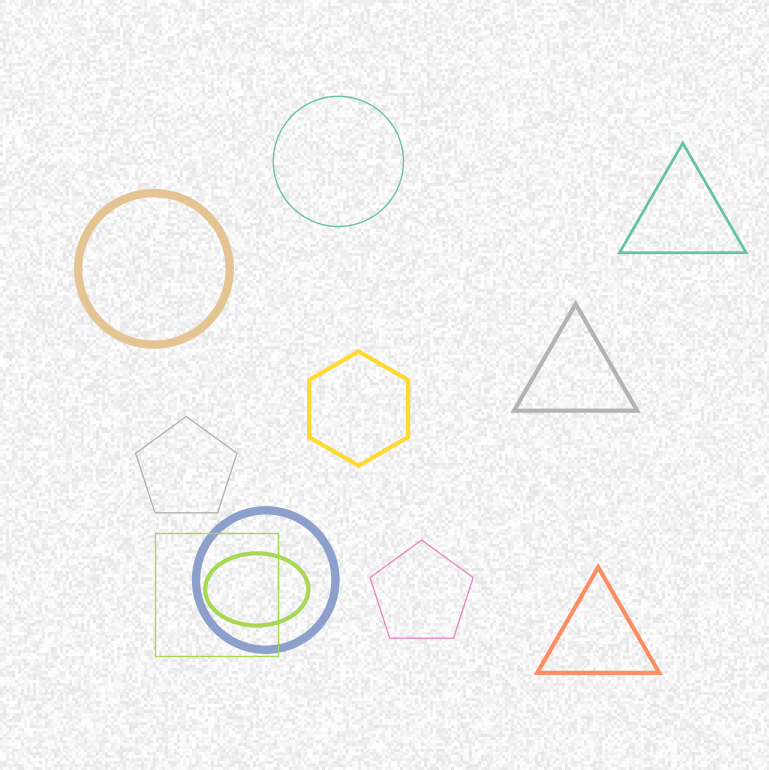[{"shape": "circle", "thickness": 0.5, "radius": 0.42, "center": [0.439, 0.79]}, {"shape": "triangle", "thickness": 1, "radius": 0.47, "center": [0.887, 0.719]}, {"shape": "triangle", "thickness": 1.5, "radius": 0.46, "center": [0.777, 0.172]}, {"shape": "circle", "thickness": 3, "radius": 0.45, "center": [0.345, 0.247]}, {"shape": "pentagon", "thickness": 0.5, "radius": 0.35, "center": [0.548, 0.228]}, {"shape": "oval", "thickness": 1.5, "radius": 0.33, "center": [0.333, 0.235]}, {"shape": "square", "thickness": 0.5, "radius": 0.4, "center": [0.282, 0.228]}, {"shape": "hexagon", "thickness": 1.5, "radius": 0.37, "center": [0.466, 0.469]}, {"shape": "circle", "thickness": 3, "radius": 0.49, "center": [0.2, 0.651]}, {"shape": "pentagon", "thickness": 0.5, "radius": 0.35, "center": [0.242, 0.39]}, {"shape": "triangle", "thickness": 1.5, "radius": 0.46, "center": [0.748, 0.513]}]